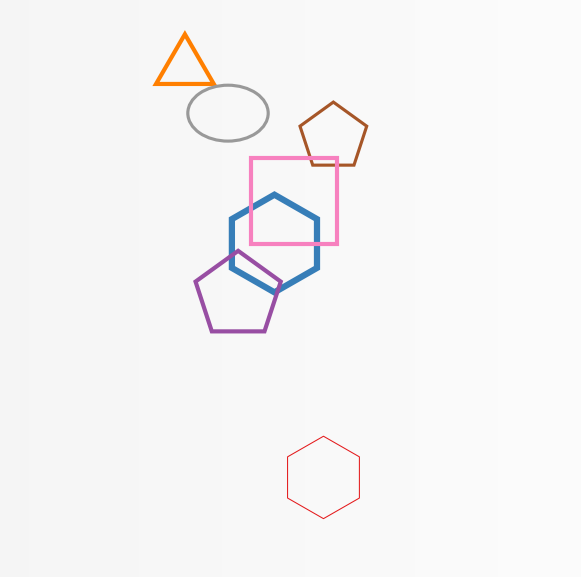[{"shape": "hexagon", "thickness": 0.5, "radius": 0.36, "center": [0.557, 0.172]}, {"shape": "hexagon", "thickness": 3, "radius": 0.42, "center": [0.472, 0.577]}, {"shape": "pentagon", "thickness": 2, "radius": 0.39, "center": [0.41, 0.488]}, {"shape": "triangle", "thickness": 2, "radius": 0.29, "center": [0.318, 0.882]}, {"shape": "pentagon", "thickness": 1.5, "radius": 0.3, "center": [0.574, 0.762]}, {"shape": "square", "thickness": 2, "radius": 0.37, "center": [0.506, 0.651]}, {"shape": "oval", "thickness": 1.5, "radius": 0.35, "center": [0.392, 0.803]}]